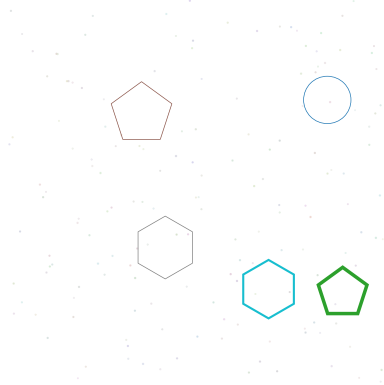[{"shape": "circle", "thickness": 0.5, "radius": 0.31, "center": [0.85, 0.74]}, {"shape": "pentagon", "thickness": 2.5, "radius": 0.33, "center": [0.89, 0.239]}, {"shape": "pentagon", "thickness": 0.5, "radius": 0.41, "center": [0.368, 0.705]}, {"shape": "hexagon", "thickness": 0.5, "radius": 0.41, "center": [0.429, 0.357]}, {"shape": "hexagon", "thickness": 1.5, "radius": 0.38, "center": [0.698, 0.249]}]